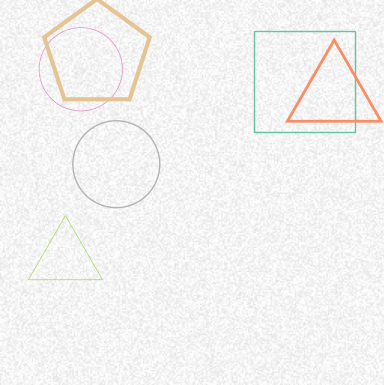[{"shape": "square", "thickness": 1, "radius": 0.66, "center": [0.792, 0.788]}, {"shape": "triangle", "thickness": 2, "radius": 0.7, "center": [0.868, 0.755]}, {"shape": "circle", "thickness": 0.5, "radius": 0.54, "center": [0.21, 0.82]}, {"shape": "triangle", "thickness": 0.5, "radius": 0.56, "center": [0.17, 0.329]}, {"shape": "pentagon", "thickness": 3, "radius": 0.72, "center": [0.252, 0.859]}, {"shape": "circle", "thickness": 1, "radius": 0.56, "center": [0.302, 0.573]}]